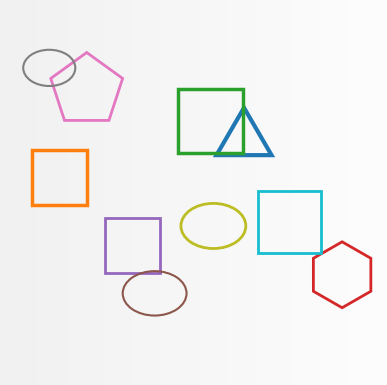[{"shape": "triangle", "thickness": 3, "radius": 0.41, "center": [0.63, 0.638]}, {"shape": "square", "thickness": 2.5, "radius": 0.36, "center": [0.154, 0.538]}, {"shape": "square", "thickness": 2.5, "radius": 0.41, "center": [0.544, 0.686]}, {"shape": "hexagon", "thickness": 2, "radius": 0.43, "center": [0.883, 0.286]}, {"shape": "square", "thickness": 2, "radius": 0.36, "center": [0.341, 0.363]}, {"shape": "oval", "thickness": 1.5, "radius": 0.41, "center": [0.399, 0.238]}, {"shape": "pentagon", "thickness": 2, "radius": 0.49, "center": [0.224, 0.766]}, {"shape": "oval", "thickness": 1.5, "radius": 0.34, "center": [0.127, 0.824]}, {"shape": "oval", "thickness": 2, "radius": 0.42, "center": [0.551, 0.413]}, {"shape": "square", "thickness": 2, "radius": 0.4, "center": [0.747, 0.423]}]